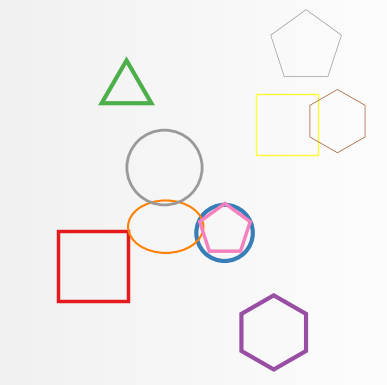[{"shape": "square", "thickness": 2.5, "radius": 0.45, "center": [0.24, 0.308]}, {"shape": "circle", "thickness": 3, "radius": 0.36, "center": [0.58, 0.395]}, {"shape": "triangle", "thickness": 3, "radius": 0.37, "center": [0.326, 0.769]}, {"shape": "hexagon", "thickness": 3, "radius": 0.48, "center": [0.706, 0.137]}, {"shape": "oval", "thickness": 1.5, "radius": 0.49, "center": [0.428, 0.411]}, {"shape": "square", "thickness": 1, "radius": 0.4, "center": [0.74, 0.676]}, {"shape": "hexagon", "thickness": 0.5, "radius": 0.41, "center": [0.871, 0.685]}, {"shape": "pentagon", "thickness": 2.5, "radius": 0.34, "center": [0.58, 0.403]}, {"shape": "circle", "thickness": 2, "radius": 0.49, "center": [0.424, 0.565]}, {"shape": "pentagon", "thickness": 0.5, "radius": 0.48, "center": [0.79, 0.879]}]